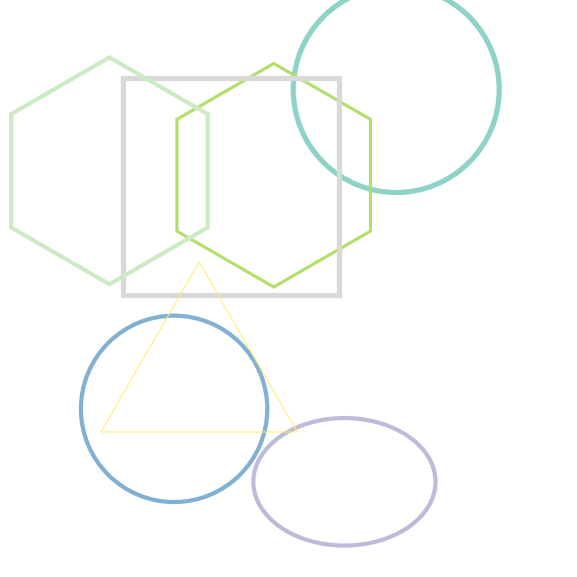[{"shape": "circle", "thickness": 2.5, "radius": 0.89, "center": [0.686, 0.844]}, {"shape": "oval", "thickness": 2, "radius": 0.79, "center": [0.596, 0.165]}, {"shape": "circle", "thickness": 2, "radius": 0.81, "center": [0.301, 0.291]}, {"shape": "hexagon", "thickness": 1.5, "radius": 0.97, "center": [0.474, 0.696]}, {"shape": "square", "thickness": 2.5, "radius": 0.94, "center": [0.4, 0.676]}, {"shape": "hexagon", "thickness": 2, "radius": 0.98, "center": [0.189, 0.703]}, {"shape": "triangle", "thickness": 0.5, "radius": 0.98, "center": [0.345, 0.349]}]